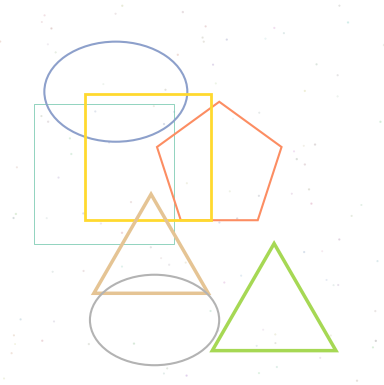[{"shape": "square", "thickness": 0.5, "radius": 0.91, "center": [0.27, 0.548]}, {"shape": "pentagon", "thickness": 1.5, "radius": 0.85, "center": [0.57, 0.566]}, {"shape": "oval", "thickness": 1.5, "radius": 0.93, "center": [0.301, 0.762]}, {"shape": "triangle", "thickness": 2.5, "radius": 0.93, "center": [0.712, 0.182]}, {"shape": "square", "thickness": 2, "radius": 0.82, "center": [0.386, 0.592]}, {"shape": "triangle", "thickness": 2.5, "radius": 0.86, "center": [0.392, 0.324]}, {"shape": "oval", "thickness": 1.5, "radius": 0.84, "center": [0.401, 0.169]}]